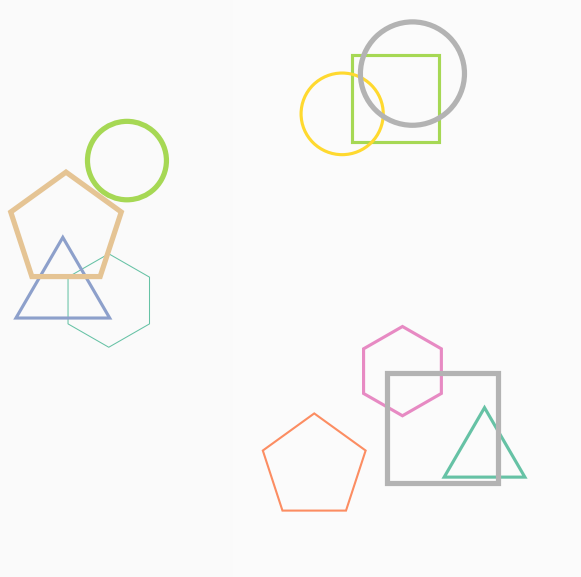[{"shape": "triangle", "thickness": 1.5, "radius": 0.4, "center": [0.834, 0.213]}, {"shape": "hexagon", "thickness": 0.5, "radius": 0.4, "center": [0.187, 0.479]}, {"shape": "pentagon", "thickness": 1, "radius": 0.47, "center": [0.541, 0.19]}, {"shape": "triangle", "thickness": 1.5, "radius": 0.47, "center": [0.108, 0.495]}, {"shape": "hexagon", "thickness": 1.5, "radius": 0.39, "center": [0.692, 0.356]}, {"shape": "circle", "thickness": 2.5, "radius": 0.34, "center": [0.218, 0.721]}, {"shape": "square", "thickness": 1.5, "radius": 0.38, "center": [0.681, 0.829]}, {"shape": "circle", "thickness": 1.5, "radius": 0.35, "center": [0.589, 0.802]}, {"shape": "pentagon", "thickness": 2.5, "radius": 0.5, "center": [0.114, 0.601]}, {"shape": "circle", "thickness": 2.5, "radius": 0.45, "center": [0.71, 0.872]}, {"shape": "square", "thickness": 2.5, "radius": 0.48, "center": [0.762, 0.258]}]